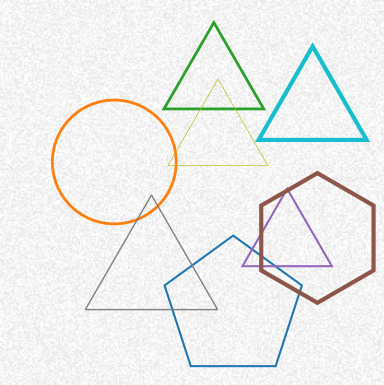[{"shape": "pentagon", "thickness": 1.5, "radius": 0.94, "center": [0.606, 0.201]}, {"shape": "circle", "thickness": 2, "radius": 0.8, "center": [0.297, 0.579]}, {"shape": "triangle", "thickness": 2, "radius": 0.75, "center": [0.556, 0.792]}, {"shape": "triangle", "thickness": 1.5, "radius": 0.67, "center": [0.746, 0.376]}, {"shape": "hexagon", "thickness": 3, "radius": 0.84, "center": [0.824, 0.382]}, {"shape": "triangle", "thickness": 1, "radius": 0.99, "center": [0.393, 0.295]}, {"shape": "triangle", "thickness": 0.5, "radius": 0.75, "center": [0.566, 0.645]}, {"shape": "triangle", "thickness": 3, "radius": 0.81, "center": [0.812, 0.718]}]